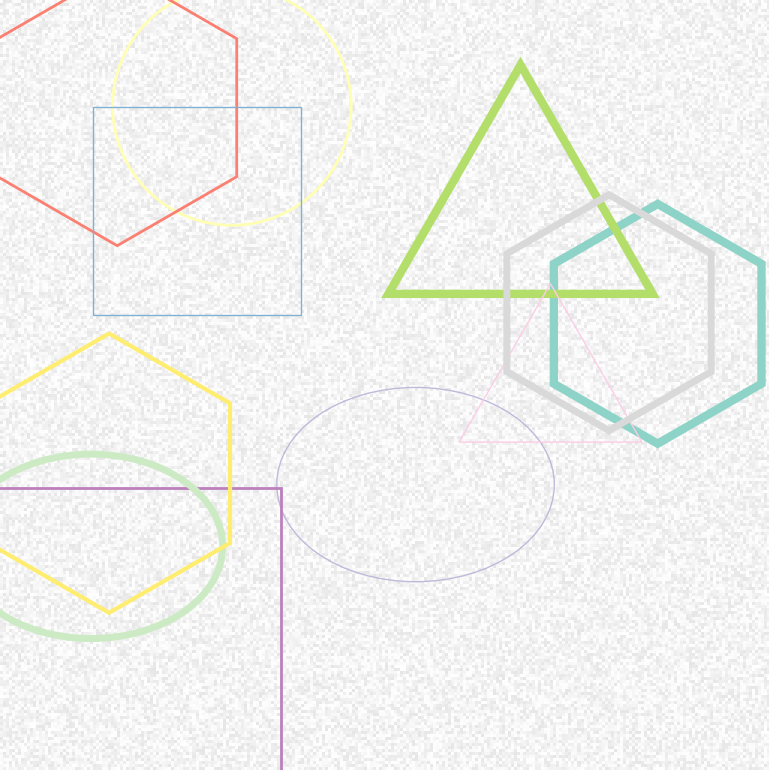[{"shape": "hexagon", "thickness": 3, "radius": 0.78, "center": [0.854, 0.579]}, {"shape": "circle", "thickness": 1, "radius": 0.77, "center": [0.301, 0.862]}, {"shape": "oval", "thickness": 0.5, "radius": 0.9, "center": [0.54, 0.371]}, {"shape": "hexagon", "thickness": 1, "radius": 0.9, "center": [0.152, 0.86]}, {"shape": "square", "thickness": 0.5, "radius": 0.68, "center": [0.256, 0.726]}, {"shape": "triangle", "thickness": 3, "radius": 0.99, "center": [0.676, 0.717]}, {"shape": "triangle", "thickness": 0.5, "radius": 0.69, "center": [0.715, 0.494]}, {"shape": "hexagon", "thickness": 2.5, "radius": 0.77, "center": [0.791, 0.594]}, {"shape": "square", "thickness": 1, "radius": 0.93, "center": [0.178, 0.179]}, {"shape": "oval", "thickness": 2.5, "radius": 0.86, "center": [0.118, 0.29]}, {"shape": "hexagon", "thickness": 1.5, "radius": 0.91, "center": [0.142, 0.386]}]